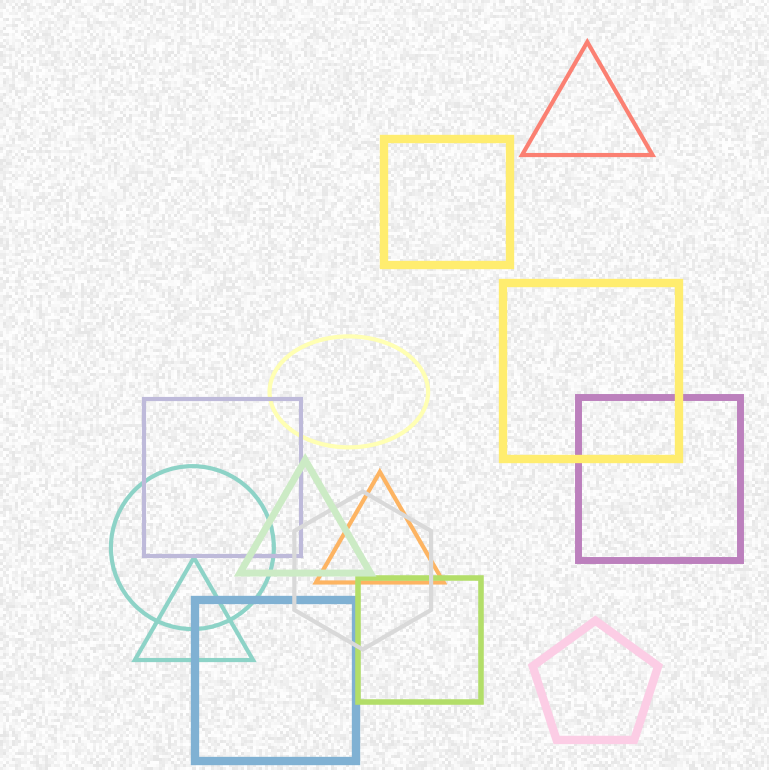[{"shape": "circle", "thickness": 1.5, "radius": 0.53, "center": [0.25, 0.289]}, {"shape": "triangle", "thickness": 1.5, "radius": 0.44, "center": [0.252, 0.187]}, {"shape": "oval", "thickness": 1.5, "radius": 0.51, "center": [0.453, 0.491]}, {"shape": "square", "thickness": 1.5, "radius": 0.51, "center": [0.289, 0.38]}, {"shape": "triangle", "thickness": 1.5, "radius": 0.49, "center": [0.763, 0.848]}, {"shape": "square", "thickness": 3, "radius": 0.52, "center": [0.358, 0.116]}, {"shape": "triangle", "thickness": 1.5, "radius": 0.48, "center": [0.493, 0.291]}, {"shape": "square", "thickness": 2, "radius": 0.4, "center": [0.545, 0.169]}, {"shape": "pentagon", "thickness": 3, "radius": 0.43, "center": [0.773, 0.108]}, {"shape": "hexagon", "thickness": 1.5, "radius": 0.51, "center": [0.471, 0.259]}, {"shape": "square", "thickness": 2.5, "radius": 0.53, "center": [0.856, 0.378]}, {"shape": "triangle", "thickness": 2.5, "radius": 0.49, "center": [0.396, 0.305]}, {"shape": "square", "thickness": 3, "radius": 0.57, "center": [0.768, 0.518]}, {"shape": "square", "thickness": 3, "radius": 0.41, "center": [0.58, 0.738]}]